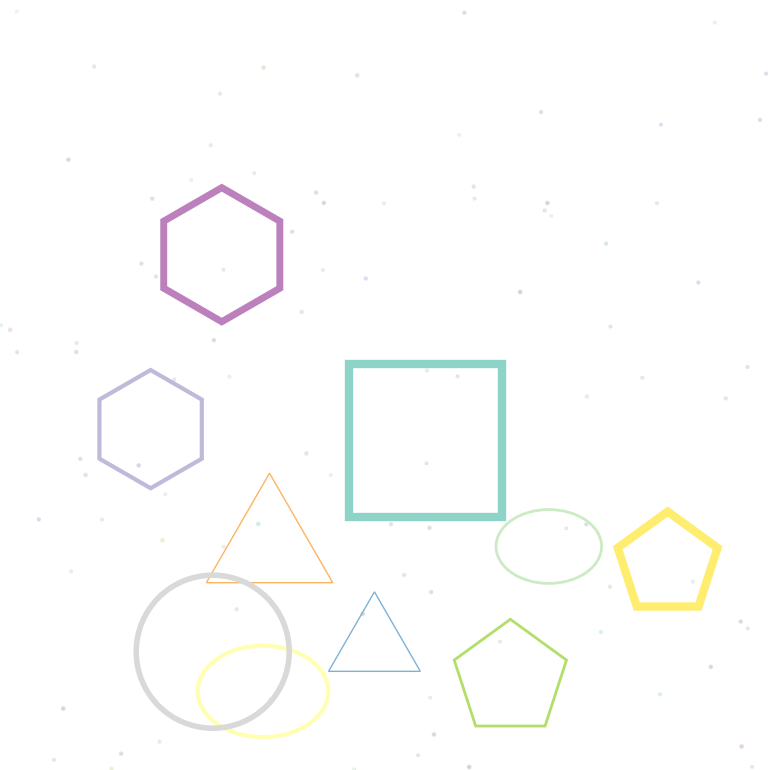[{"shape": "square", "thickness": 3, "radius": 0.5, "center": [0.553, 0.428]}, {"shape": "oval", "thickness": 1.5, "radius": 0.42, "center": [0.342, 0.102]}, {"shape": "hexagon", "thickness": 1.5, "radius": 0.38, "center": [0.196, 0.443]}, {"shape": "triangle", "thickness": 0.5, "radius": 0.34, "center": [0.486, 0.163]}, {"shape": "triangle", "thickness": 0.5, "radius": 0.47, "center": [0.35, 0.291]}, {"shape": "pentagon", "thickness": 1, "radius": 0.38, "center": [0.663, 0.119]}, {"shape": "circle", "thickness": 2, "radius": 0.5, "center": [0.276, 0.154]}, {"shape": "hexagon", "thickness": 2.5, "radius": 0.44, "center": [0.288, 0.669]}, {"shape": "oval", "thickness": 1, "radius": 0.34, "center": [0.713, 0.29]}, {"shape": "pentagon", "thickness": 3, "radius": 0.34, "center": [0.867, 0.267]}]